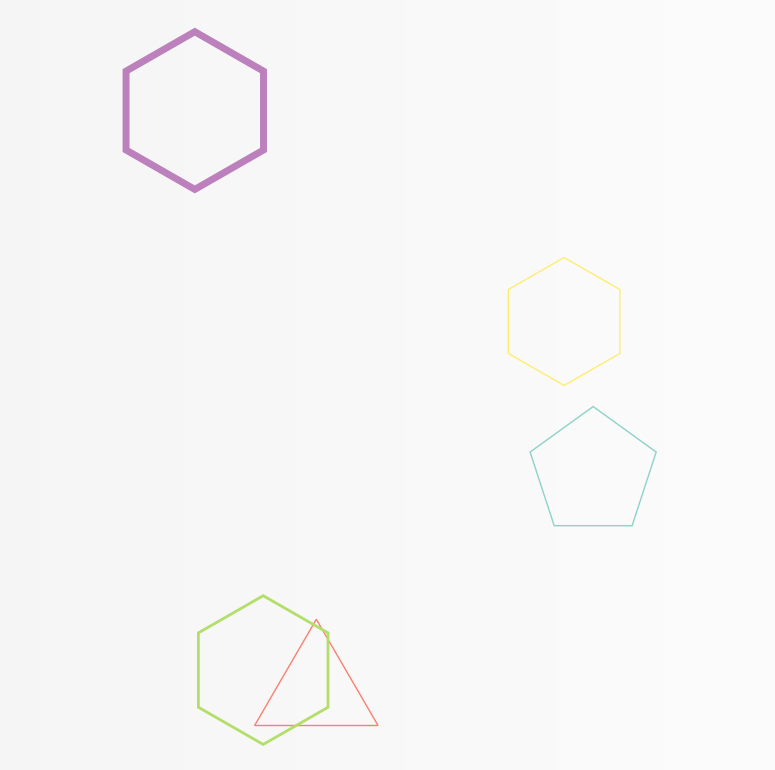[{"shape": "pentagon", "thickness": 0.5, "radius": 0.43, "center": [0.765, 0.386]}, {"shape": "triangle", "thickness": 0.5, "radius": 0.46, "center": [0.408, 0.104]}, {"shape": "hexagon", "thickness": 1, "radius": 0.48, "center": [0.34, 0.13]}, {"shape": "hexagon", "thickness": 2.5, "radius": 0.51, "center": [0.251, 0.856]}, {"shape": "hexagon", "thickness": 0.5, "radius": 0.42, "center": [0.728, 0.582]}]